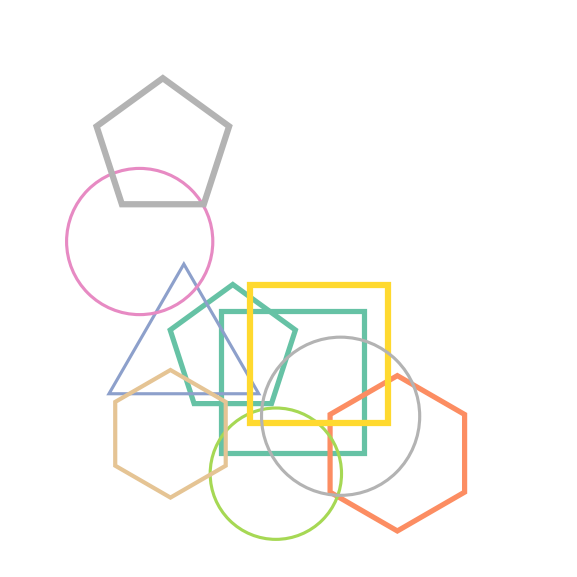[{"shape": "square", "thickness": 2.5, "radius": 0.62, "center": [0.507, 0.338]}, {"shape": "pentagon", "thickness": 2.5, "radius": 0.57, "center": [0.403, 0.392]}, {"shape": "hexagon", "thickness": 2.5, "radius": 0.67, "center": [0.688, 0.214]}, {"shape": "triangle", "thickness": 1.5, "radius": 0.75, "center": [0.318, 0.392]}, {"shape": "circle", "thickness": 1.5, "radius": 0.63, "center": [0.242, 0.581]}, {"shape": "circle", "thickness": 1.5, "radius": 0.57, "center": [0.478, 0.179]}, {"shape": "square", "thickness": 3, "radius": 0.6, "center": [0.552, 0.386]}, {"shape": "hexagon", "thickness": 2, "radius": 0.55, "center": [0.295, 0.248]}, {"shape": "pentagon", "thickness": 3, "radius": 0.6, "center": [0.282, 0.743]}, {"shape": "circle", "thickness": 1.5, "radius": 0.68, "center": [0.59, 0.278]}]